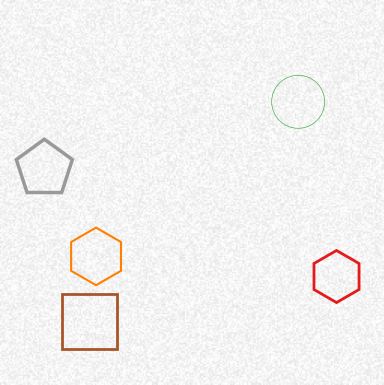[{"shape": "hexagon", "thickness": 2, "radius": 0.34, "center": [0.874, 0.282]}, {"shape": "circle", "thickness": 0.5, "radius": 0.34, "center": [0.774, 0.736]}, {"shape": "hexagon", "thickness": 1.5, "radius": 0.37, "center": [0.249, 0.334]}, {"shape": "square", "thickness": 2, "radius": 0.36, "center": [0.232, 0.166]}, {"shape": "pentagon", "thickness": 2.5, "radius": 0.38, "center": [0.115, 0.562]}]